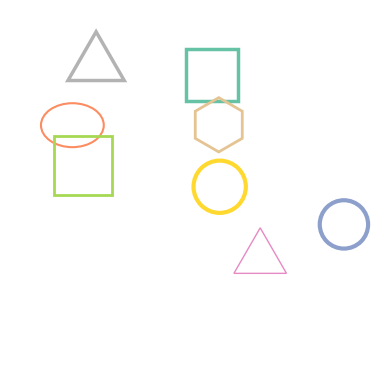[{"shape": "square", "thickness": 2.5, "radius": 0.34, "center": [0.55, 0.806]}, {"shape": "oval", "thickness": 1.5, "radius": 0.41, "center": [0.188, 0.675]}, {"shape": "circle", "thickness": 3, "radius": 0.31, "center": [0.893, 0.417]}, {"shape": "triangle", "thickness": 1, "radius": 0.39, "center": [0.676, 0.329]}, {"shape": "square", "thickness": 2, "radius": 0.38, "center": [0.216, 0.57]}, {"shape": "circle", "thickness": 3, "radius": 0.34, "center": [0.571, 0.515]}, {"shape": "hexagon", "thickness": 2, "radius": 0.35, "center": [0.568, 0.676]}, {"shape": "triangle", "thickness": 2.5, "radius": 0.42, "center": [0.25, 0.833]}]